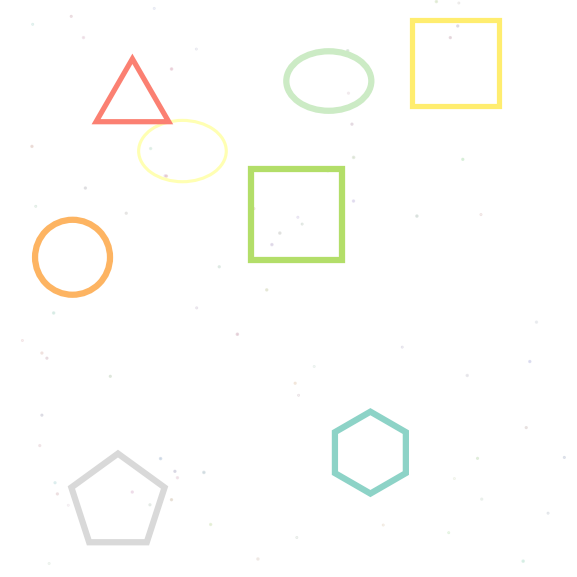[{"shape": "hexagon", "thickness": 3, "radius": 0.35, "center": [0.641, 0.215]}, {"shape": "oval", "thickness": 1.5, "radius": 0.38, "center": [0.316, 0.738]}, {"shape": "triangle", "thickness": 2.5, "radius": 0.36, "center": [0.229, 0.825]}, {"shape": "circle", "thickness": 3, "radius": 0.32, "center": [0.126, 0.554]}, {"shape": "square", "thickness": 3, "radius": 0.4, "center": [0.513, 0.627]}, {"shape": "pentagon", "thickness": 3, "radius": 0.42, "center": [0.204, 0.129]}, {"shape": "oval", "thickness": 3, "radius": 0.37, "center": [0.569, 0.859]}, {"shape": "square", "thickness": 2.5, "radius": 0.37, "center": [0.789, 0.89]}]